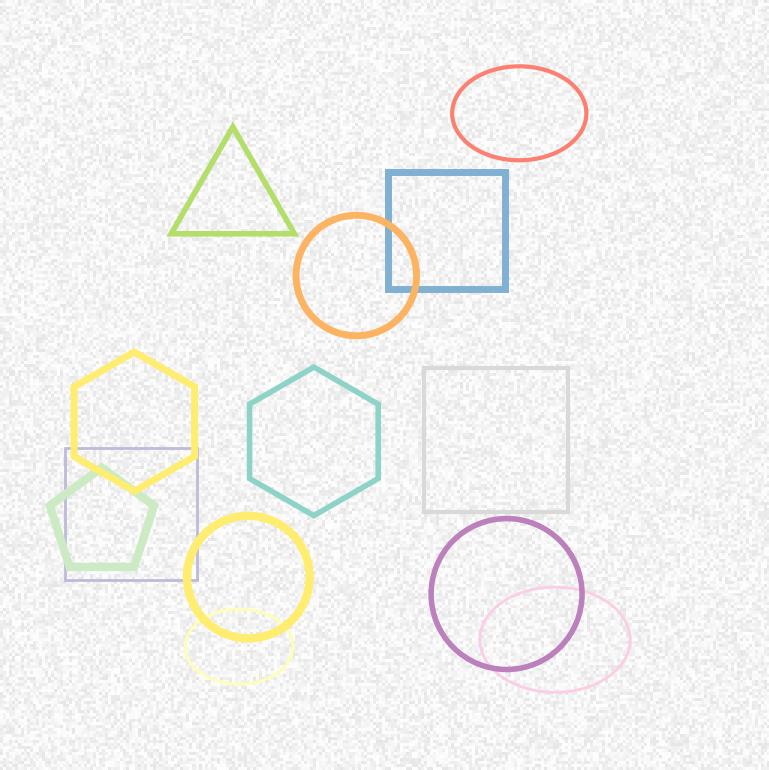[{"shape": "hexagon", "thickness": 2, "radius": 0.48, "center": [0.408, 0.427]}, {"shape": "oval", "thickness": 1, "radius": 0.35, "center": [0.31, 0.16]}, {"shape": "square", "thickness": 1, "radius": 0.43, "center": [0.17, 0.333]}, {"shape": "oval", "thickness": 1.5, "radius": 0.44, "center": [0.674, 0.853]}, {"shape": "square", "thickness": 2.5, "radius": 0.38, "center": [0.579, 0.701]}, {"shape": "circle", "thickness": 2.5, "radius": 0.39, "center": [0.463, 0.642]}, {"shape": "triangle", "thickness": 2, "radius": 0.46, "center": [0.302, 0.743]}, {"shape": "oval", "thickness": 1, "radius": 0.49, "center": [0.721, 0.169]}, {"shape": "square", "thickness": 1.5, "radius": 0.47, "center": [0.644, 0.428]}, {"shape": "circle", "thickness": 2, "radius": 0.49, "center": [0.658, 0.229]}, {"shape": "pentagon", "thickness": 3, "radius": 0.36, "center": [0.132, 0.321]}, {"shape": "circle", "thickness": 3, "radius": 0.4, "center": [0.322, 0.251]}, {"shape": "hexagon", "thickness": 2.5, "radius": 0.45, "center": [0.174, 0.452]}]